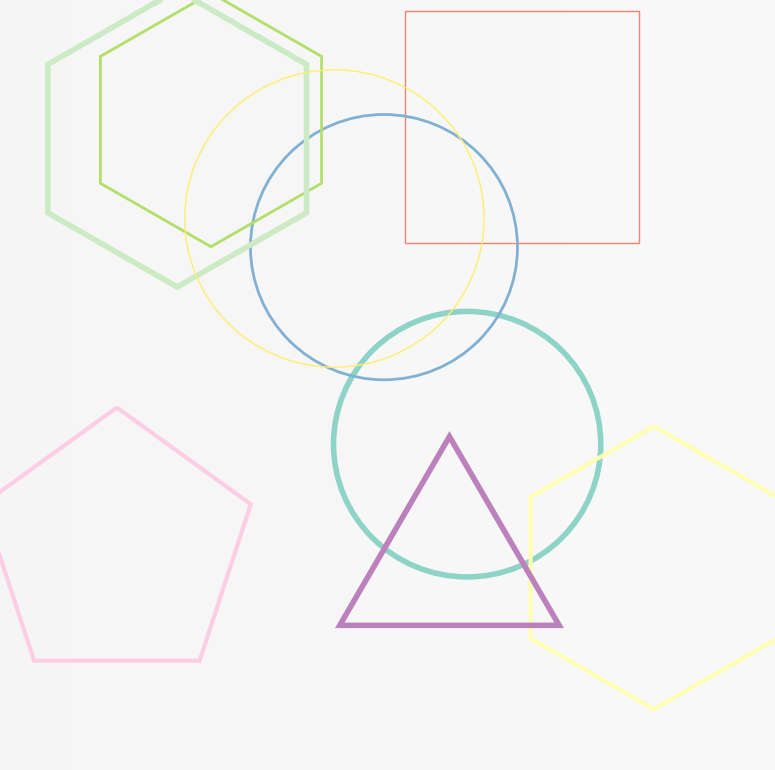[{"shape": "circle", "thickness": 2, "radius": 0.86, "center": [0.603, 0.423]}, {"shape": "hexagon", "thickness": 1.5, "radius": 0.92, "center": [0.844, 0.263]}, {"shape": "square", "thickness": 0.5, "radius": 0.75, "center": [0.673, 0.835]}, {"shape": "circle", "thickness": 1, "radius": 0.86, "center": [0.495, 0.679]}, {"shape": "hexagon", "thickness": 1, "radius": 0.82, "center": [0.272, 0.844]}, {"shape": "pentagon", "thickness": 1.5, "radius": 0.91, "center": [0.151, 0.289]}, {"shape": "triangle", "thickness": 2, "radius": 0.82, "center": [0.58, 0.27]}, {"shape": "hexagon", "thickness": 2, "radius": 0.96, "center": [0.229, 0.82]}, {"shape": "circle", "thickness": 0.5, "radius": 0.97, "center": [0.431, 0.716]}]